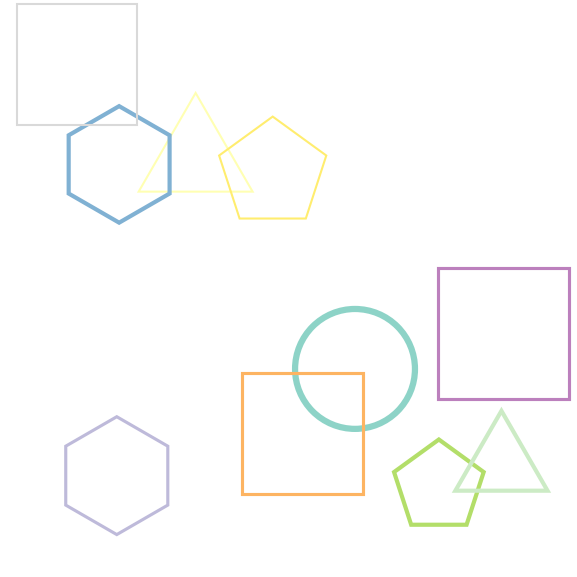[{"shape": "circle", "thickness": 3, "radius": 0.52, "center": [0.615, 0.36]}, {"shape": "triangle", "thickness": 1, "radius": 0.57, "center": [0.339, 0.724]}, {"shape": "hexagon", "thickness": 1.5, "radius": 0.51, "center": [0.202, 0.176]}, {"shape": "hexagon", "thickness": 2, "radius": 0.5, "center": [0.206, 0.714]}, {"shape": "square", "thickness": 1.5, "radius": 0.52, "center": [0.524, 0.248]}, {"shape": "pentagon", "thickness": 2, "radius": 0.41, "center": [0.76, 0.157]}, {"shape": "square", "thickness": 1, "radius": 0.52, "center": [0.133, 0.887]}, {"shape": "square", "thickness": 1.5, "radius": 0.56, "center": [0.872, 0.422]}, {"shape": "triangle", "thickness": 2, "radius": 0.46, "center": [0.868, 0.196]}, {"shape": "pentagon", "thickness": 1, "radius": 0.49, "center": [0.472, 0.7]}]